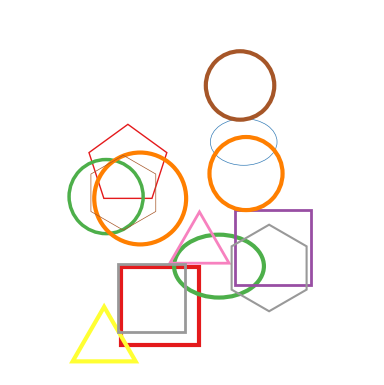[{"shape": "square", "thickness": 3, "radius": 0.51, "center": [0.415, 0.205]}, {"shape": "pentagon", "thickness": 1, "radius": 0.53, "center": [0.332, 0.571]}, {"shape": "oval", "thickness": 0.5, "radius": 0.43, "center": [0.633, 0.631]}, {"shape": "oval", "thickness": 3, "radius": 0.58, "center": [0.569, 0.309]}, {"shape": "circle", "thickness": 2.5, "radius": 0.48, "center": [0.276, 0.489]}, {"shape": "square", "thickness": 2, "radius": 0.49, "center": [0.71, 0.357]}, {"shape": "circle", "thickness": 3, "radius": 0.47, "center": [0.639, 0.549]}, {"shape": "circle", "thickness": 3, "radius": 0.6, "center": [0.364, 0.484]}, {"shape": "triangle", "thickness": 3, "radius": 0.47, "center": [0.27, 0.109]}, {"shape": "circle", "thickness": 3, "radius": 0.44, "center": [0.623, 0.778]}, {"shape": "hexagon", "thickness": 0.5, "radius": 0.49, "center": [0.32, 0.499]}, {"shape": "triangle", "thickness": 2, "radius": 0.44, "center": [0.518, 0.361]}, {"shape": "hexagon", "thickness": 1.5, "radius": 0.56, "center": [0.699, 0.304]}, {"shape": "square", "thickness": 2, "radius": 0.44, "center": [0.393, 0.226]}]